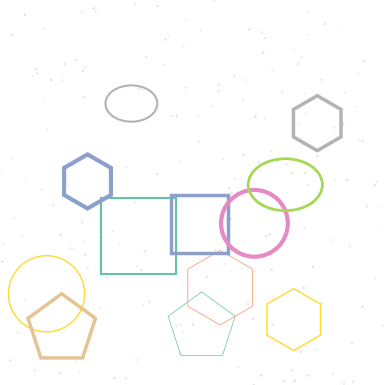[{"shape": "pentagon", "thickness": 0.5, "radius": 0.46, "center": [0.524, 0.15]}, {"shape": "square", "thickness": 1.5, "radius": 0.49, "center": [0.36, 0.388]}, {"shape": "hexagon", "thickness": 0.5, "radius": 0.48, "center": [0.572, 0.253]}, {"shape": "hexagon", "thickness": 3, "radius": 0.35, "center": [0.227, 0.529]}, {"shape": "square", "thickness": 2.5, "radius": 0.37, "center": [0.518, 0.418]}, {"shape": "circle", "thickness": 3, "radius": 0.43, "center": [0.661, 0.42]}, {"shape": "oval", "thickness": 2, "radius": 0.48, "center": [0.741, 0.52]}, {"shape": "hexagon", "thickness": 1, "radius": 0.4, "center": [0.763, 0.17]}, {"shape": "circle", "thickness": 1, "radius": 0.5, "center": [0.121, 0.237]}, {"shape": "pentagon", "thickness": 2.5, "radius": 0.46, "center": [0.16, 0.145]}, {"shape": "oval", "thickness": 1.5, "radius": 0.34, "center": [0.341, 0.731]}, {"shape": "hexagon", "thickness": 2.5, "radius": 0.36, "center": [0.824, 0.68]}]